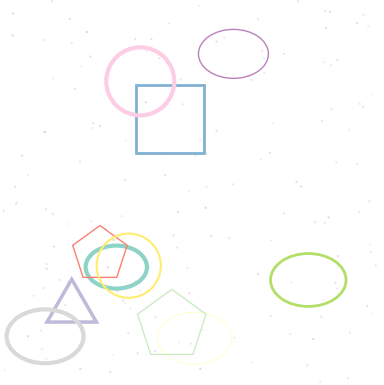[{"shape": "oval", "thickness": 3, "radius": 0.4, "center": [0.302, 0.306]}, {"shape": "oval", "thickness": 0.5, "radius": 0.48, "center": [0.505, 0.121]}, {"shape": "triangle", "thickness": 2.5, "radius": 0.37, "center": [0.186, 0.201]}, {"shape": "pentagon", "thickness": 1, "radius": 0.37, "center": [0.26, 0.34]}, {"shape": "square", "thickness": 2, "radius": 0.44, "center": [0.441, 0.69]}, {"shape": "oval", "thickness": 2, "radius": 0.49, "center": [0.801, 0.273]}, {"shape": "circle", "thickness": 3, "radius": 0.44, "center": [0.364, 0.789]}, {"shape": "oval", "thickness": 3, "radius": 0.5, "center": [0.117, 0.126]}, {"shape": "oval", "thickness": 1, "radius": 0.45, "center": [0.606, 0.86]}, {"shape": "pentagon", "thickness": 1, "radius": 0.47, "center": [0.446, 0.155]}, {"shape": "circle", "thickness": 1.5, "radius": 0.42, "center": [0.334, 0.31]}]